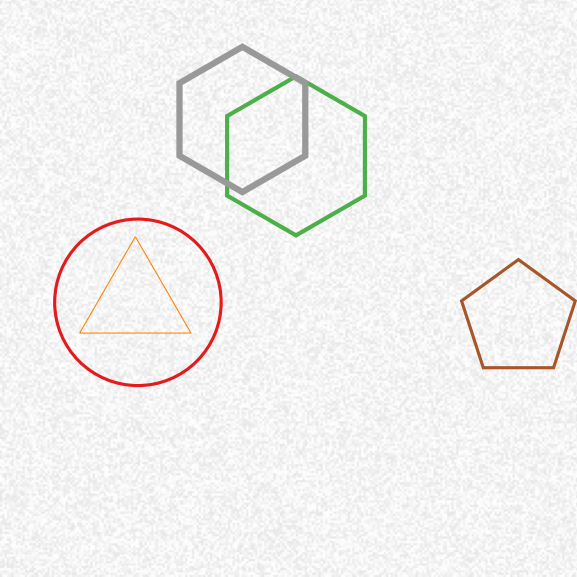[{"shape": "circle", "thickness": 1.5, "radius": 0.72, "center": [0.239, 0.476]}, {"shape": "hexagon", "thickness": 2, "radius": 0.69, "center": [0.513, 0.729]}, {"shape": "triangle", "thickness": 0.5, "radius": 0.56, "center": [0.234, 0.478]}, {"shape": "pentagon", "thickness": 1.5, "radius": 0.52, "center": [0.898, 0.446]}, {"shape": "hexagon", "thickness": 3, "radius": 0.63, "center": [0.42, 0.792]}]